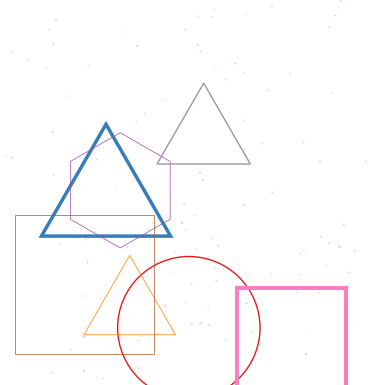[{"shape": "circle", "thickness": 1, "radius": 0.92, "center": [0.491, 0.149]}, {"shape": "triangle", "thickness": 2.5, "radius": 0.97, "center": [0.275, 0.484]}, {"shape": "hexagon", "thickness": 0.5, "radius": 0.75, "center": [0.312, 0.506]}, {"shape": "triangle", "thickness": 0.5, "radius": 0.69, "center": [0.337, 0.199]}, {"shape": "square", "thickness": 0.5, "radius": 0.9, "center": [0.22, 0.261]}, {"shape": "square", "thickness": 3, "radius": 0.71, "center": [0.757, 0.11]}, {"shape": "triangle", "thickness": 1, "radius": 0.7, "center": [0.529, 0.644]}]